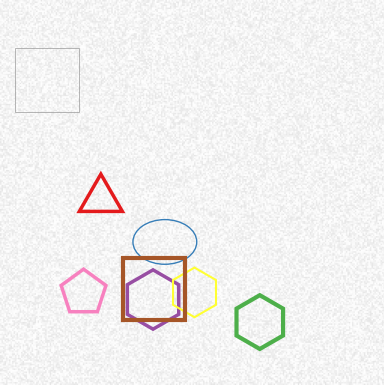[{"shape": "triangle", "thickness": 2.5, "radius": 0.32, "center": [0.262, 0.483]}, {"shape": "oval", "thickness": 1, "radius": 0.41, "center": [0.428, 0.372]}, {"shape": "hexagon", "thickness": 3, "radius": 0.35, "center": [0.675, 0.163]}, {"shape": "hexagon", "thickness": 2.5, "radius": 0.39, "center": [0.397, 0.222]}, {"shape": "hexagon", "thickness": 1.5, "radius": 0.32, "center": [0.505, 0.241]}, {"shape": "square", "thickness": 3, "radius": 0.4, "center": [0.401, 0.248]}, {"shape": "pentagon", "thickness": 2.5, "radius": 0.31, "center": [0.217, 0.24]}, {"shape": "square", "thickness": 0.5, "radius": 0.42, "center": [0.122, 0.792]}]